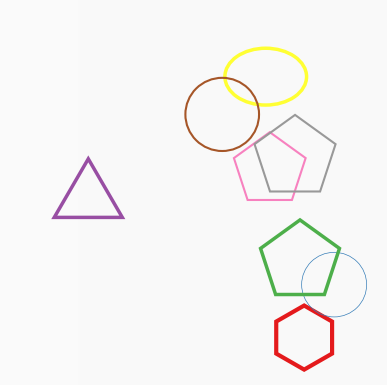[{"shape": "hexagon", "thickness": 3, "radius": 0.42, "center": [0.785, 0.123]}, {"shape": "circle", "thickness": 0.5, "radius": 0.42, "center": [0.862, 0.261]}, {"shape": "pentagon", "thickness": 2.5, "radius": 0.54, "center": [0.774, 0.322]}, {"shape": "triangle", "thickness": 2.5, "radius": 0.51, "center": [0.228, 0.486]}, {"shape": "oval", "thickness": 2.5, "radius": 0.53, "center": [0.686, 0.801]}, {"shape": "circle", "thickness": 1.5, "radius": 0.48, "center": [0.573, 0.703]}, {"shape": "pentagon", "thickness": 1.5, "radius": 0.49, "center": [0.696, 0.559]}, {"shape": "pentagon", "thickness": 1.5, "radius": 0.55, "center": [0.761, 0.592]}]